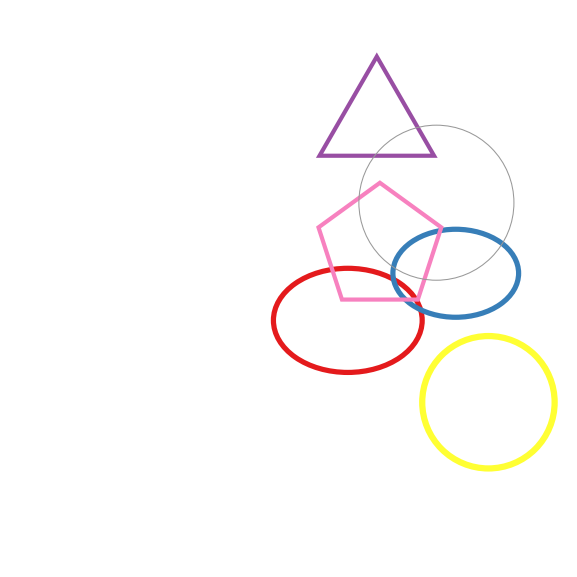[{"shape": "oval", "thickness": 2.5, "radius": 0.64, "center": [0.602, 0.444]}, {"shape": "oval", "thickness": 2.5, "radius": 0.54, "center": [0.789, 0.526]}, {"shape": "triangle", "thickness": 2, "radius": 0.57, "center": [0.652, 0.787]}, {"shape": "circle", "thickness": 3, "radius": 0.57, "center": [0.846, 0.303]}, {"shape": "pentagon", "thickness": 2, "radius": 0.56, "center": [0.658, 0.571]}, {"shape": "circle", "thickness": 0.5, "radius": 0.67, "center": [0.756, 0.648]}]